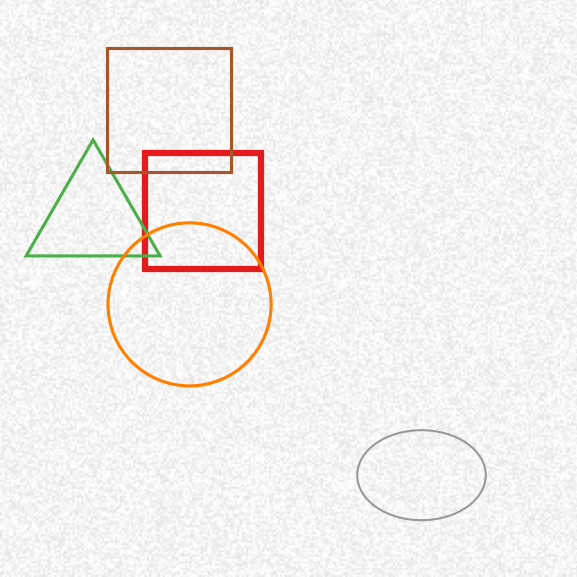[{"shape": "square", "thickness": 3, "radius": 0.5, "center": [0.352, 0.634]}, {"shape": "triangle", "thickness": 1.5, "radius": 0.67, "center": [0.161, 0.623]}, {"shape": "circle", "thickness": 1.5, "radius": 0.71, "center": [0.328, 0.472]}, {"shape": "square", "thickness": 1.5, "radius": 0.53, "center": [0.293, 0.809]}, {"shape": "oval", "thickness": 1, "radius": 0.56, "center": [0.73, 0.176]}]